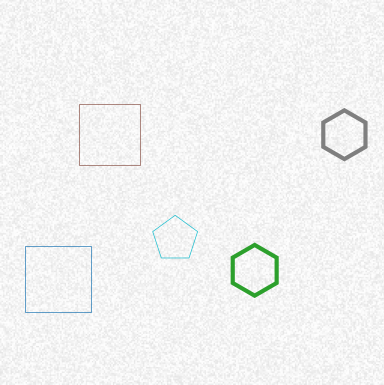[{"shape": "square", "thickness": 0.5, "radius": 0.43, "center": [0.15, 0.276]}, {"shape": "hexagon", "thickness": 3, "radius": 0.33, "center": [0.662, 0.298]}, {"shape": "square", "thickness": 0.5, "radius": 0.4, "center": [0.284, 0.652]}, {"shape": "hexagon", "thickness": 3, "radius": 0.32, "center": [0.895, 0.65]}, {"shape": "pentagon", "thickness": 0.5, "radius": 0.31, "center": [0.455, 0.38]}]